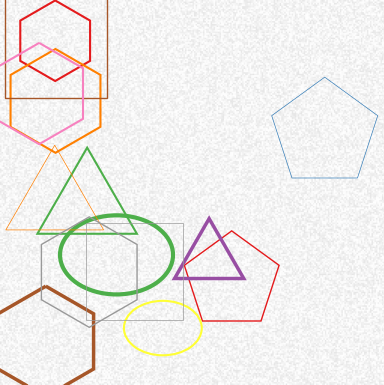[{"shape": "pentagon", "thickness": 1, "radius": 0.65, "center": [0.602, 0.271]}, {"shape": "hexagon", "thickness": 1.5, "radius": 0.52, "center": [0.143, 0.894]}, {"shape": "pentagon", "thickness": 0.5, "radius": 0.72, "center": [0.843, 0.655]}, {"shape": "triangle", "thickness": 1.5, "radius": 0.75, "center": [0.226, 0.467]}, {"shape": "oval", "thickness": 3, "radius": 0.73, "center": [0.303, 0.338]}, {"shape": "triangle", "thickness": 2.5, "radius": 0.52, "center": [0.543, 0.328]}, {"shape": "hexagon", "thickness": 1.5, "radius": 0.67, "center": [0.144, 0.738]}, {"shape": "triangle", "thickness": 0.5, "radius": 0.73, "center": [0.142, 0.476]}, {"shape": "oval", "thickness": 1.5, "radius": 0.51, "center": [0.423, 0.148]}, {"shape": "hexagon", "thickness": 2.5, "radius": 0.72, "center": [0.119, 0.113]}, {"shape": "square", "thickness": 1, "radius": 0.66, "center": [0.146, 0.879]}, {"shape": "hexagon", "thickness": 1.5, "radius": 0.66, "center": [0.102, 0.757]}, {"shape": "square", "thickness": 0.5, "radius": 0.63, "center": [0.348, 0.296]}, {"shape": "hexagon", "thickness": 1, "radius": 0.72, "center": [0.232, 0.293]}]